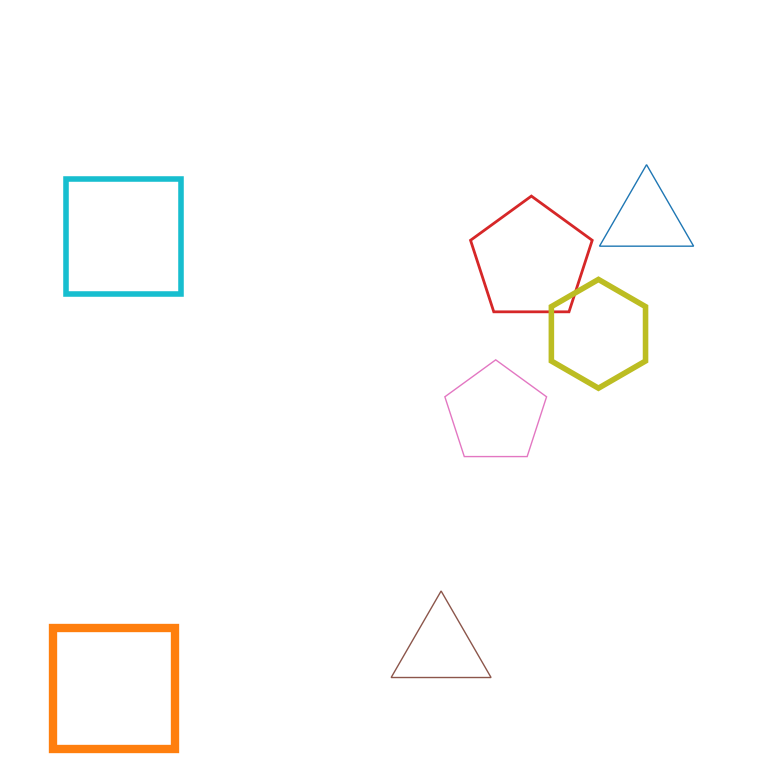[{"shape": "triangle", "thickness": 0.5, "radius": 0.35, "center": [0.84, 0.716]}, {"shape": "square", "thickness": 3, "radius": 0.39, "center": [0.148, 0.106]}, {"shape": "pentagon", "thickness": 1, "radius": 0.42, "center": [0.69, 0.662]}, {"shape": "triangle", "thickness": 0.5, "radius": 0.37, "center": [0.573, 0.158]}, {"shape": "pentagon", "thickness": 0.5, "radius": 0.35, "center": [0.644, 0.463]}, {"shape": "hexagon", "thickness": 2, "radius": 0.35, "center": [0.777, 0.566]}, {"shape": "square", "thickness": 2, "radius": 0.37, "center": [0.161, 0.693]}]